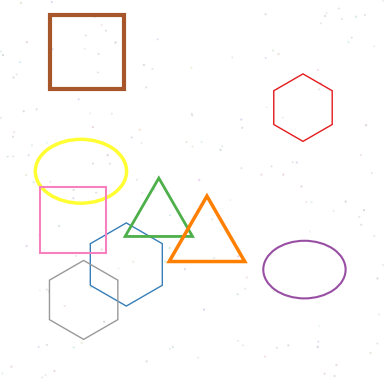[{"shape": "hexagon", "thickness": 1, "radius": 0.44, "center": [0.787, 0.72]}, {"shape": "hexagon", "thickness": 1, "radius": 0.54, "center": [0.328, 0.313]}, {"shape": "triangle", "thickness": 2, "radius": 0.51, "center": [0.413, 0.436]}, {"shape": "oval", "thickness": 1.5, "radius": 0.53, "center": [0.791, 0.3]}, {"shape": "triangle", "thickness": 2.5, "radius": 0.57, "center": [0.538, 0.377]}, {"shape": "oval", "thickness": 2.5, "radius": 0.59, "center": [0.21, 0.555]}, {"shape": "square", "thickness": 3, "radius": 0.48, "center": [0.226, 0.865]}, {"shape": "square", "thickness": 1.5, "radius": 0.43, "center": [0.19, 0.428]}, {"shape": "hexagon", "thickness": 1, "radius": 0.51, "center": [0.217, 0.221]}]